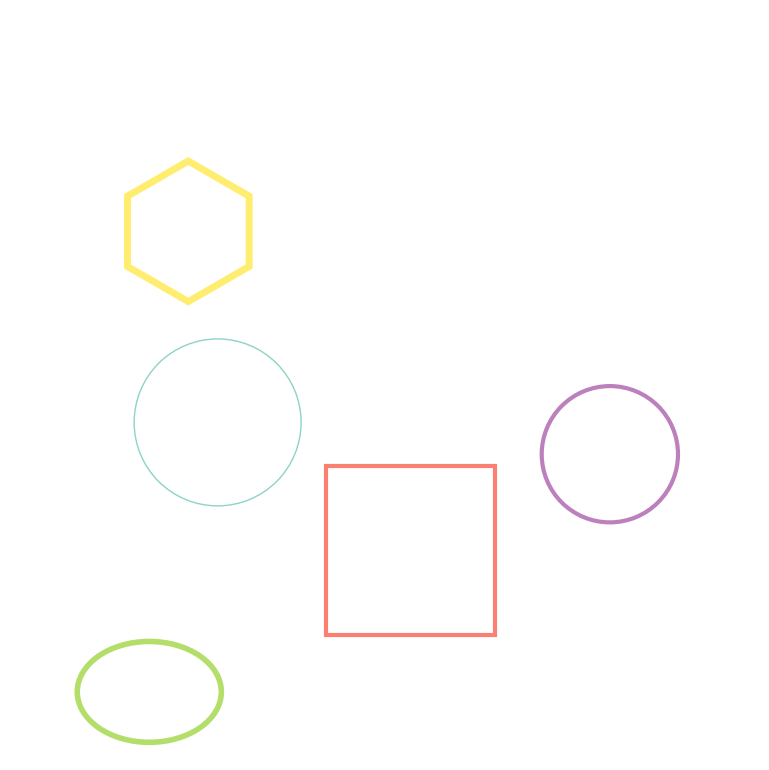[{"shape": "circle", "thickness": 0.5, "radius": 0.54, "center": [0.283, 0.451]}, {"shape": "square", "thickness": 1.5, "radius": 0.55, "center": [0.533, 0.285]}, {"shape": "oval", "thickness": 2, "radius": 0.47, "center": [0.194, 0.101]}, {"shape": "circle", "thickness": 1.5, "radius": 0.44, "center": [0.792, 0.41]}, {"shape": "hexagon", "thickness": 2.5, "radius": 0.46, "center": [0.245, 0.7]}]